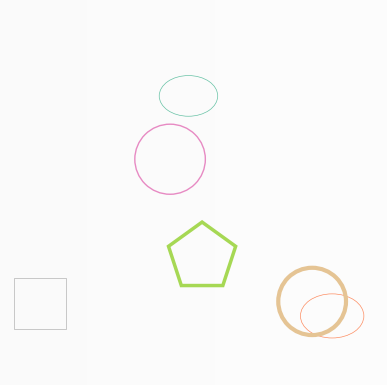[{"shape": "oval", "thickness": 0.5, "radius": 0.38, "center": [0.486, 0.751]}, {"shape": "oval", "thickness": 0.5, "radius": 0.41, "center": [0.857, 0.179]}, {"shape": "circle", "thickness": 1, "radius": 0.45, "center": [0.439, 0.586]}, {"shape": "pentagon", "thickness": 2.5, "radius": 0.46, "center": [0.521, 0.332]}, {"shape": "circle", "thickness": 3, "radius": 0.44, "center": [0.806, 0.217]}, {"shape": "square", "thickness": 0.5, "radius": 0.34, "center": [0.104, 0.212]}]